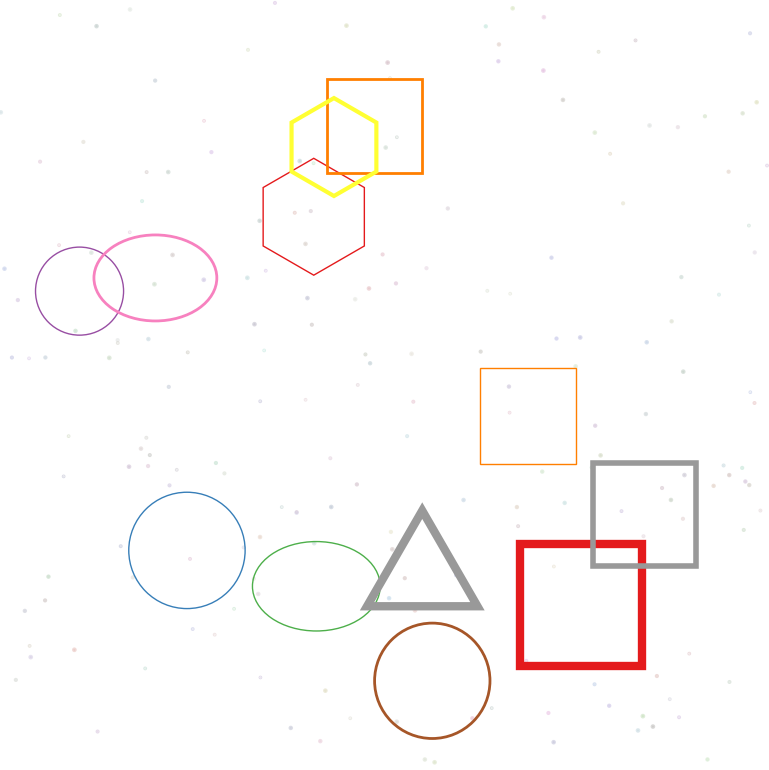[{"shape": "square", "thickness": 3, "radius": 0.39, "center": [0.755, 0.214]}, {"shape": "hexagon", "thickness": 0.5, "radius": 0.38, "center": [0.407, 0.719]}, {"shape": "circle", "thickness": 0.5, "radius": 0.38, "center": [0.243, 0.285]}, {"shape": "oval", "thickness": 0.5, "radius": 0.41, "center": [0.411, 0.239]}, {"shape": "circle", "thickness": 0.5, "radius": 0.29, "center": [0.103, 0.622]}, {"shape": "square", "thickness": 1, "radius": 0.31, "center": [0.486, 0.836]}, {"shape": "square", "thickness": 0.5, "radius": 0.31, "center": [0.686, 0.46]}, {"shape": "hexagon", "thickness": 1.5, "radius": 0.32, "center": [0.434, 0.809]}, {"shape": "circle", "thickness": 1, "radius": 0.37, "center": [0.561, 0.116]}, {"shape": "oval", "thickness": 1, "radius": 0.4, "center": [0.202, 0.639]}, {"shape": "square", "thickness": 2, "radius": 0.33, "center": [0.837, 0.332]}, {"shape": "triangle", "thickness": 3, "radius": 0.41, "center": [0.548, 0.254]}]